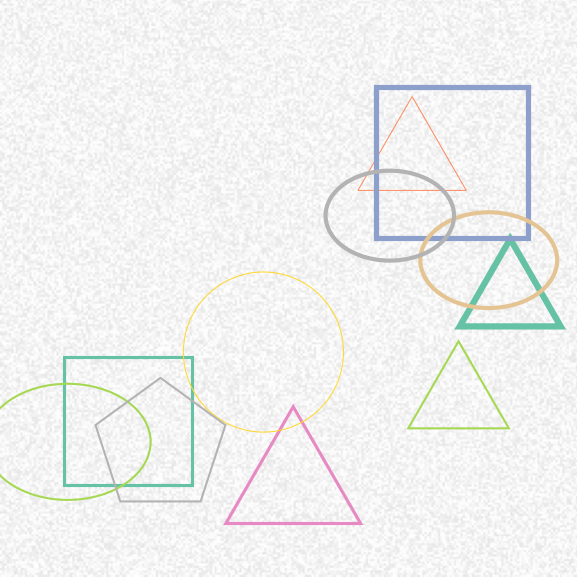[{"shape": "triangle", "thickness": 3, "radius": 0.5, "center": [0.883, 0.484]}, {"shape": "square", "thickness": 1.5, "radius": 0.56, "center": [0.222, 0.27]}, {"shape": "triangle", "thickness": 0.5, "radius": 0.54, "center": [0.714, 0.724]}, {"shape": "square", "thickness": 2.5, "radius": 0.66, "center": [0.783, 0.718]}, {"shape": "triangle", "thickness": 1.5, "radius": 0.67, "center": [0.508, 0.16]}, {"shape": "triangle", "thickness": 1, "radius": 0.5, "center": [0.794, 0.308]}, {"shape": "oval", "thickness": 1, "radius": 0.72, "center": [0.117, 0.234]}, {"shape": "circle", "thickness": 0.5, "radius": 0.69, "center": [0.456, 0.39]}, {"shape": "oval", "thickness": 2, "radius": 0.59, "center": [0.846, 0.549]}, {"shape": "oval", "thickness": 2, "radius": 0.56, "center": [0.675, 0.626]}, {"shape": "pentagon", "thickness": 1, "radius": 0.59, "center": [0.278, 0.227]}]